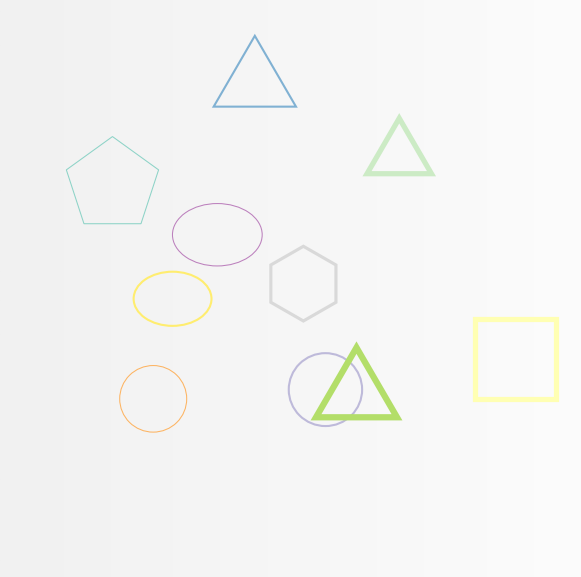[{"shape": "pentagon", "thickness": 0.5, "radius": 0.42, "center": [0.193, 0.679]}, {"shape": "square", "thickness": 2.5, "radius": 0.35, "center": [0.887, 0.378]}, {"shape": "circle", "thickness": 1, "radius": 0.32, "center": [0.56, 0.324]}, {"shape": "triangle", "thickness": 1, "radius": 0.41, "center": [0.438, 0.855]}, {"shape": "circle", "thickness": 0.5, "radius": 0.29, "center": [0.264, 0.309]}, {"shape": "triangle", "thickness": 3, "radius": 0.4, "center": [0.613, 0.317]}, {"shape": "hexagon", "thickness": 1.5, "radius": 0.32, "center": [0.522, 0.508]}, {"shape": "oval", "thickness": 0.5, "radius": 0.39, "center": [0.374, 0.593]}, {"shape": "triangle", "thickness": 2.5, "radius": 0.32, "center": [0.687, 0.73]}, {"shape": "oval", "thickness": 1, "radius": 0.33, "center": [0.297, 0.482]}]